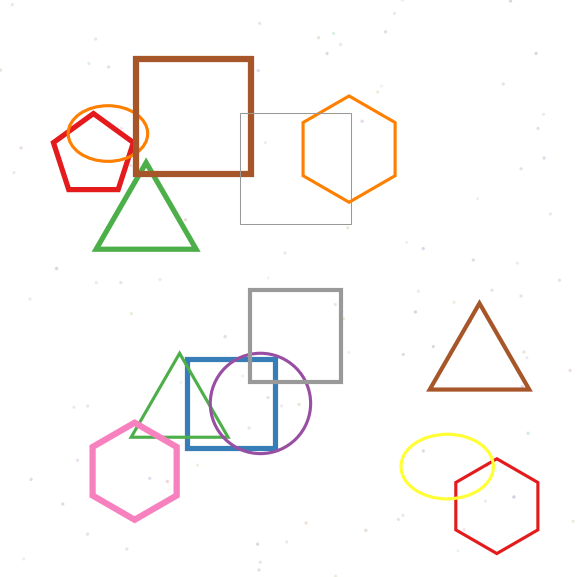[{"shape": "hexagon", "thickness": 1.5, "radius": 0.41, "center": [0.86, 0.123]}, {"shape": "pentagon", "thickness": 2.5, "radius": 0.36, "center": [0.162, 0.73]}, {"shape": "square", "thickness": 2.5, "radius": 0.38, "center": [0.4, 0.301]}, {"shape": "triangle", "thickness": 1.5, "radius": 0.48, "center": [0.311, 0.29]}, {"shape": "triangle", "thickness": 2.5, "radius": 0.5, "center": [0.253, 0.618]}, {"shape": "circle", "thickness": 1.5, "radius": 0.43, "center": [0.451, 0.301]}, {"shape": "oval", "thickness": 1.5, "radius": 0.34, "center": [0.187, 0.768]}, {"shape": "hexagon", "thickness": 1.5, "radius": 0.46, "center": [0.604, 0.741]}, {"shape": "oval", "thickness": 1.5, "radius": 0.4, "center": [0.774, 0.191]}, {"shape": "square", "thickness": 3, "radius": 0.5, "center": [0.336, 0.798]}, {"shape": "triangle", "thickness": 2, "radius": 0.5, "center": [0.83, 0.374]}, {"shape": "hexagon", "thickness": 3, "radius": 0.42, "center": [0.233, 0.183]}, {"shape": "square", "thickness": 0.5, "radius": 0.48, "center": [0.512, 0.708]}, {"shape": "square", "thickness": 2, "radius": 0.4, "center": [0.512, 0.417]}]